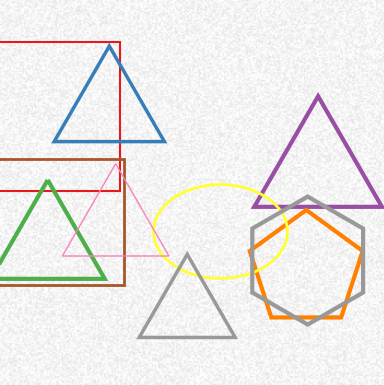[{"shape": "square", "thickness": 1.5, "radius": 0.97, "center": [0.117, 0.697]}, {"shape": "triangle", "thickness": 2.5, "radius": 0.83, "center": [0.284, 0.715]}, {"shape": "triangle", "thickness": 3, "radius": 0.86, "center": [0.124, 0.361]}, {"shape": "triangle", "thickness": 3, "radius": 0.96, "center": [0.826, 0.559]}, {"shape": "pentagon", "thickness": 3, "radius": 0.77, "center": [0.795, 0.3]}, {"shape": "oval", "thickness": 2, "radius": 0.87, "center": [0.573, 0.399]}, {"shape": "square", "thickness": 2, "radius": 0.82, "center": [0.16, 0.425]}, {"shape": "triangle", "thickness": 1, "radius": 0.8, "center": [0.3, 0.415]}, {"shape": "triangle", "thickness": 2.5, "radius": 0.72, "center": [0.486, 0.195]}, {"shape": "hexagon", "thickness": 3, "radius": 0.83, "center": [0.799, 0.323]}]